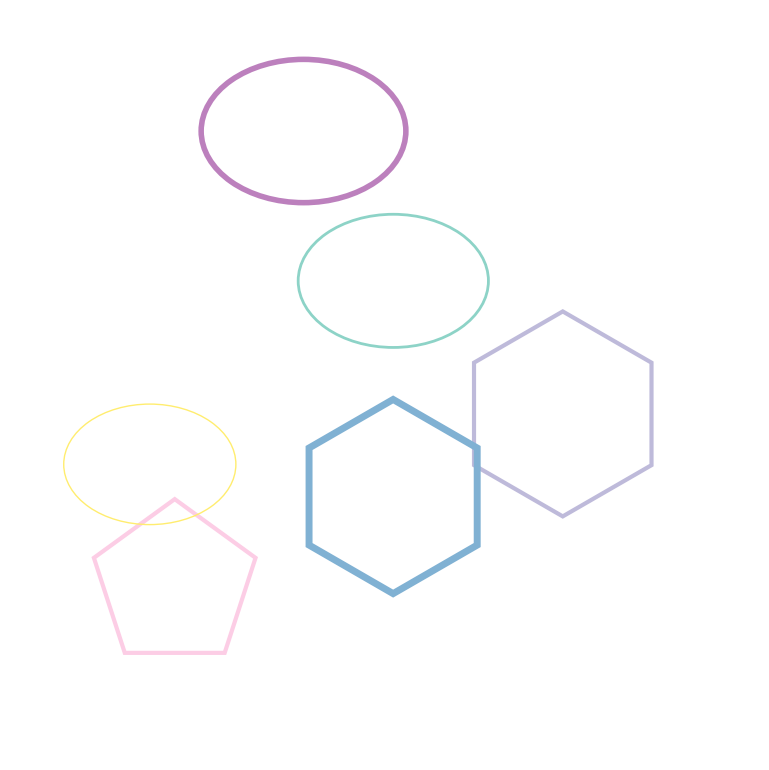[{"shape": "oval", "thickness": 1, "radius": 0.62, "center": [0.511, 0.635]}, {"shape": "hexagon", "thickness": 1.5, "radius": 0.67, "center": [0.731, 0.462]}, {"shape": "hexagon", "thickness": 2.5, "radius": 0.63, "center": [0.511, 0.355]}, {"shape": "pentagon", "thickness": 1.5, "radius": 0.55, "center": [0.227, 0.241]}, {"shape": "oval", "thickness": 2, "radius": 0.66, "center": [0.394, 0.83]}, {"shape": "oval", "thickness": 0.5, "radius": 0.56, "center": [0.195, 0.397]}]